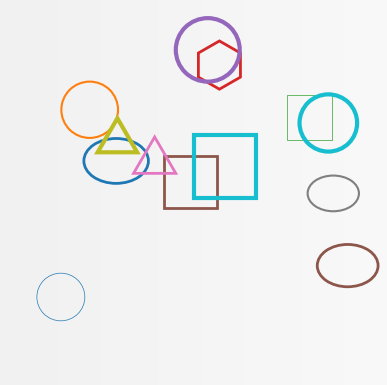[{"shape": "oval", "thickness": 2, "radius": 0.42, "center": [0.3, 0.582]}, {"shape": "circle", "thickness": 0.5, "radius": 0.31, "center": [0.157, 0.229]}, {"shape": "circle", "thickness": 1.5, "radius": 0.37, "center": [0.231, 0.715]}, {"shape": "square", "thickness": 0.5, "radius": 0.29, "center": [0.798, 0.694]}, {"shape": "hexagon", "thickness": 2, "radius": 0.31, "center": [0.566, 0.831]}, {"shape": "circle", "thickness": 3, "radius": 0.41, "center": [0.536, 0.87]}, {"shape": "square", "thickness": 2, "radius": 0.34, "center": [0.492, 0.528]}, {"shape": "oval", "thickness": 2, "radius": 0.39, "center": [0.897, 0.31]}, {"shape": "triangle", "thickness": 2, "radius": 0.31, "center": [0.399, 0.581]}, {"shape": "oval", "thickness": 1.5, "radius": 0.33, "center": [0.86, 0.498]}, {"shape": "triangle", "thickness": 3, "radius": 0.29, "center": [0.303, 0.634]}, {"shape": "square", "thickness": 3, "radius": 0.4, "center": [0.581, 0.568]}, {"shape": "circle", "thickness": 3, "radius": 0.37, "center": [0.847, 0.681]}]